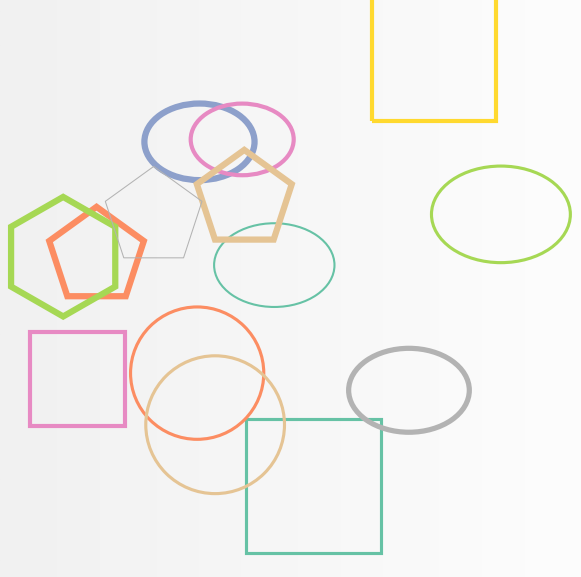[{"shape": "square", "thickness": 1.5, "radius": 0.58, "center": [0.54, 0.157]}, {"shape": "oval", "thickness": 1, "radius": 0.52, "center": [0.472, 0.54]}, {"shape": "circle", "thickness": 1.5, "radius": 0.57, "center": [0.339, 0.353]}, {"shape": "pentagon", "thickness": 3, "radius": 0.43, "center": [0.166, 0.555]}, {"shape": "oval", "thickness": 3, "radius": 0.47, "center": [0.343, 0.754]}, {"shape": "oval", "thickness": 2, "radius": 0.44, "center": [0.417, 0.758]}, {"shape": "square", "thickness": 2, "radius": 0.41, "center": [0.133, 0.342]}, {"shape": "oval", "thickness": 1.5, "radius": 0.6, "center": [0.862, 0.628]}, {"shape": "hexagon", "thickness": 3, "radius": 0.52, "center": [0.109, 0.555]}, {"shape": "square", "thickness": 2, "radius": 0.53, "center": [0.746, 0.897]}, {"shape": "circle", "thickness": 1.5, "radius": 0.6, "center": [0.37, 0.264]}, {"shape": "pentagon", "thickness": 3, "radius": 0.43, "center": [0.42, 0.654]}, {"shape": "pentagon", "thickness": 0.5, "radius": 0.44, "center": [0.264, 0.623]}, {"shape": "oval", "thickness": 2.5, "radius": 0.52, "center": [0.704, 0.323]}]